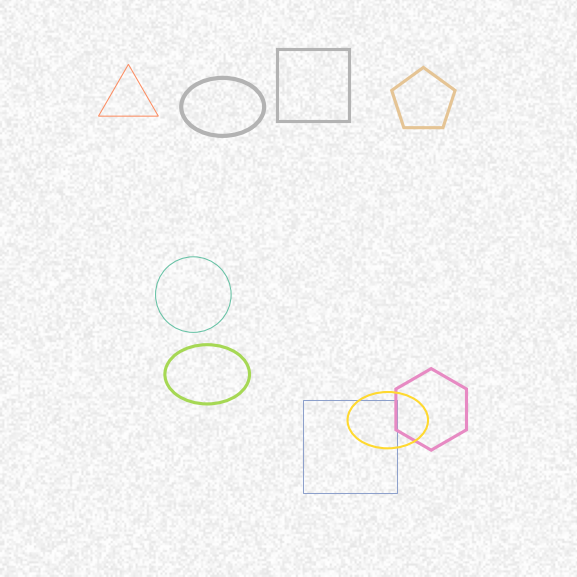[{"shape": "circle", "thickness": 0.5, "radius": 0.33, "center": [0.335, 0.489]}, {"shape": "triangle", "thickness": 0.5, "radius": 0.3, "center": [0.222, 0.828]}, {"shape": "square", "thickness": 0.5, "radius": 0.41, "center": [0.606, 0.226]}, {"shape": "hexagon", "thickness": 1.5, "radius": 0.35, "center": [0.747, 0.29]}, {"shape": "oval", "thickness": 1.5, "radius": 0.37, "center": [0.359, 0.351]}, {"shape": "oval", "thickness": 1, "radius": 0.35, "center": [0.672, 0.272]}, {"shape": "pentagon", "thickness": 1.5, "radius": 0.29, "center": [0.733, 0.825]}, {"shape": "oval", "thickness": 2, "radius": 0.36, "center": [0.386, 0.814]}, {"shape": "square", "thickness": 1.5, "radius": 0.31, "center": [0.542, 0.852]}]